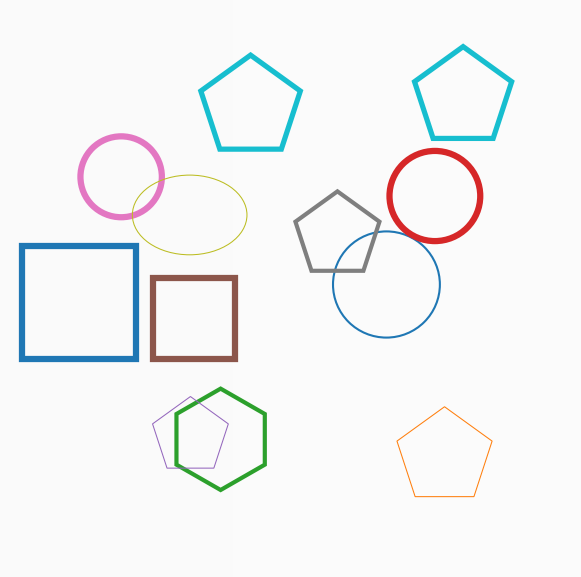[{"shape": "square", "thickness": 3, "radius": 0.49, "center": [0.136, 0.476]}, {"shape": "circle", "thickness": 1, "radius": 0.46, "center": [0.665, 0.506]}, {"shape": "pentagon", "thickness": 0.5, "radius": 0.43, "center": [0.765, 0.209]}, {"shape": "hexagon", "thickness": 2, "radius": 0.44, "center": [0.38, 0.238]}, {"shape": "circle", "thickness": 3, "radius": 0.39, "center": [0.748, 0.66]}, {"shape": "pentagon", "thickness": 0.5, "radius": 0.34, "center": [0.328, 0.244]}, {"shape": "square", "thickness": 3, "radius": 0.35, "center": [0.334, 0.448]}, {"shape": "circle", "thickness": 3, "radius": 0.35, "center": [0.208, 0.693]}, {"shape": "pentagon", "thickness": 2, "radius": 0.38, "center": [0.581, 0.592]}, {"shape": "oval", "thickness": 0.5, "radius": 0.49, "center": [0.326, 0.627]}, {"shape": "pentagon", "thickness": 2.5, "radius": 0.44, "center": [0.797, 0.831]}, {"shape": "pentagon", "thickness": 2.5, "radius": 0.45, "center": [0.431, 0.814]}]